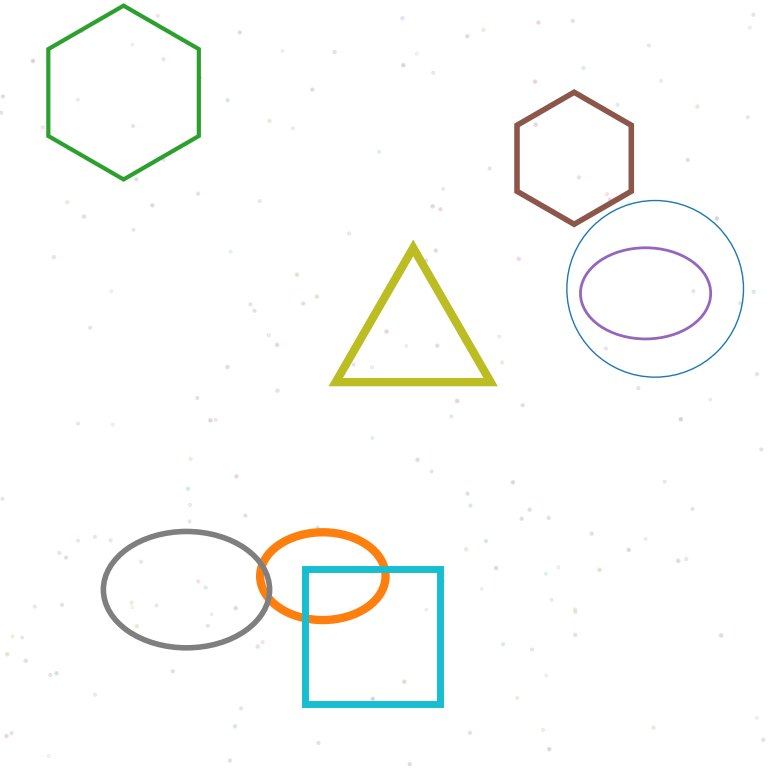[{"shape": "circle", "thickness": 0.5, "radius": 0.57, "center": [0.851, 0.625]}, {"shape": "oval", "thickness": 3, "radius": 0.41, "center": [0.419, 0.252]}, {"shape": "hexagon", "thickness": 1.5, "radius": 0.56, "center": [0.16, 0.88]}, {"shape": "oval", "thickness": 1, "radius": 0.42, "center": [0.838, 0.619]}, {"shape": "hexagon", "thickness": 2, "radius": 0.43, "center": [0.746, 0.794]}, {"shape": "oval", "thickness": 2, "radius": 0.54, "center": [0.242, 0.234]}, {"shape": "triangle", "thickness": 3, "radius": 0.58, "center": [0.537, 0.562]}, {"shape": "square", "thickness": 2.5, "radius": 0.44, "center": [0.484, 0.174]}]